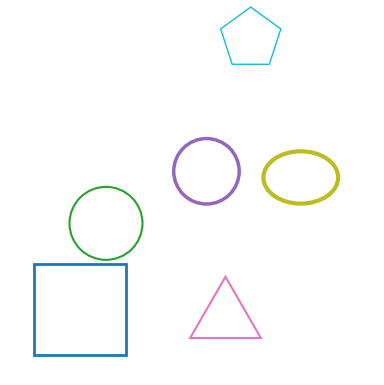[{"shape": "square", "thickness": 2, "radius": 0.59, "center": [0.208, 0.196]}, {"shape": "circle", "thickness": 1.5, "radius": 0.47, "center": [0.275, 0.42]}, {"shape": "circle", "thickness": 2.5, "radius": 0.42, "center": [0.536, 0.555]}, {"shape": "triangle", "thickness": 1.5, "radius": 0.53, "center": [0.586, 0.175]}, {"shape": "oval", "thickness": 3, "radius": 0.49, "center": [0.781, 0.539]}, {"shape": "pentagon", "thickness": 1, "radius": 0.41, "center": [0.651, 0.899]}]